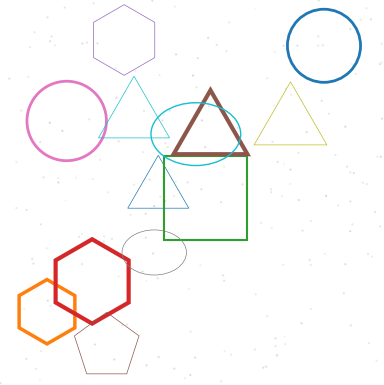[{"shape": "circle", "thickness": 2, "radius": 0.47, "center": [0.842, 0.881]}, {"shape": "triangle", "thickness": 0.5, "radius": 0.46, "center": [0.411, 0.505]}, {"shape": "hexagon", "thickness": 2.5, "radius": 0.42, "center": [0.122, 0.19]}, {"shape": "square", "thickness": 1.5, "radius": 0.54, "center": [0.534, 0.485]}, {"shape": "hexagon", "thickness": 3, "radius": 0.55, "center": [0.239, 0.269]}, {"shape": "hexagon", "thickness": 0.5, "radius": 0.46, "center": [0.323, 0.896]}, {"shape": "pentagon", "thickness": 0.5, "radius": 0.44, "center": [0.277, 0.1]}, {"shape": "triangle", "thickness": 3, "radius": 0.55, "center": [0.547, 0.655]}, {"shape": "circle", "thickness": 2, "radius": 0.52, "center": [0.173, 0.686]}, {"shape": "oval", "thickness": 0.5, "radius": 0.42, "center": [0.401, 0.344]}, {"shape": "triangle", "thickness": 0.5, "radius": 0.55, "center": [0.755, 0.678]}, {"shape": "oval", "thickness": 1, "radius": 0.58, "center": [0.509, 0.652]}, {"shape": "triangle", "thickness": 0.5, "radius": 0.53, "center": [0.348, 0.695]}]